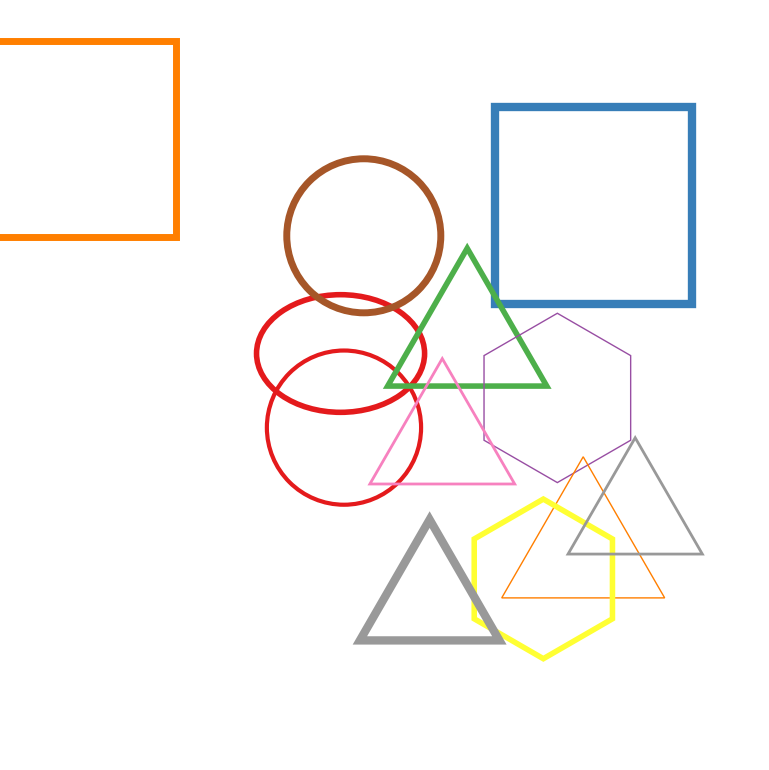[{"shape": "oval", "thickness": 2, "radius": 0.55, "center": [0.442, 0.541]}, {"shape": "circle", "thickness": 1.5, "radius": 0.5, "center": [0.447, 0.445]}, {"shape": "square", "thickness": 3, "radius": 0.64, "center": [0.771, 0.733]}, {"shape": "triangle", "thickness": 2, "radius": 0.6, "center": [0.607, 0.558]}, {"shape": "hexagon", "thickness": 0.5, "radius": 0.55, "center": [0.724, 0.483]}, {"shape": "triangle", "thickness": 0.5, "radius": 0.61, "center": [0.757, 0.285]}, {"shape": "square", "thickness": 2.5, "radius": 0.63, "center": [0.102, 0.819]}, {"shape": "hexagon", "thickness": 2, "radius": 0.52, "center": [0.706, 0.248]}, {"shape": "circle", "thickness": 2.5, "radius": 0.5, "center": [0.472, 0.694]}, {"shape": "triangle", "thickness": 1, "radius": 0.54, "center": [0.574, 0.426]}, {"shape": "triangle", "thickness": 1, "radius": 0.5, "center": [0.825, 0.331]}, {"shape": "triangle", "thickness": 3, "radius": 0.52, "center": [0.558, 0.221]}]